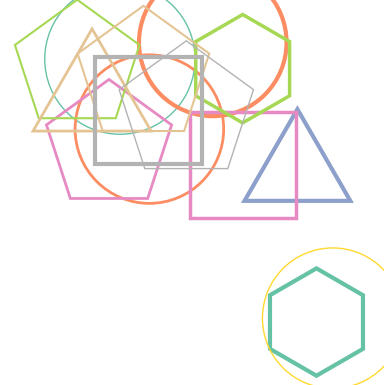[{"shape": "hexagon", "thickness": 3, "radius": 0.7, "center": [0.822, 0.164]}, {"shape": "circle", "thickness": 1, "radius": 0.98, "center": [0.311, 0.847]}, {"shape": "circle", "thickness": 3, "radius": 0.96, "center": [0.553, 0.89]}, {"shape": "circle", "thickness": 2, "radius": 0.96, "center": [0.388, 0.665]}, {"shape": "triangle", "thickness": 3, "radius": 0.79, "center": [0.773, 0.558]}, {"shape": "square", "thickness": 2.5, "radius": 0.69, "center": [0.631, 0.571]}, {"shape": "pentagon", "thickness": 2, "radius": 0.85, "center": [0.283, 0.623]}, {"shape": "hexagon", "thickness": 2.5, "radius": 0.7, "center": [0.63, 0.822]}, {"shape": "pentagon", "thickness": 1.5, "radius": 0.85, "center": [0.201, 0.831]}, {"shape": "circle", "thickness": 1, "radius": 0.91, "center": [0.864, 0.174]}, {"shape": "triangle", "thickness": 2, "radius": 0.88, "center": [0.239, 0.748]}, {"shape": "pentagon", "thickness": 1.5, "radius": 0.9, "center": [0.372, 0.805]}, {"shape": "pentagon", "thickness": 1, "radius": 0.92, "center": [0.484, 0.711]}, {"shape": "square", "thickness": 3, "radius": 0.69, "center": [0.386, 0.713]}]